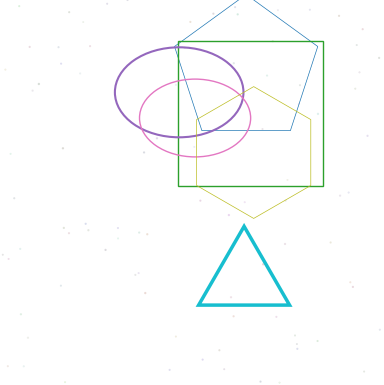[{"shape": "pentagon", "thickness": 0.5, "radius": 0.98, "center": [0.639, 0.819]}, {"shape": "square", "thickness": 1, "radius": 0.94, "center": [0.65, 0.705]}, {"shape": "oval", "thickness": 1.5, "radius": 0.83, "center": [0.465, 0.76]}, {"shape": "oval", "thickness": 1, "radius": 0.72, "center": [0.507, 0.694]}, {"shape": "hexagon", "thickness": 0.5, "radius": 0.86, "center": [0.659, 0.604]}, {"shape": "triangle", "thickness": 2.5, "radius": 0.68, "center": [0.634, 0.276]}]